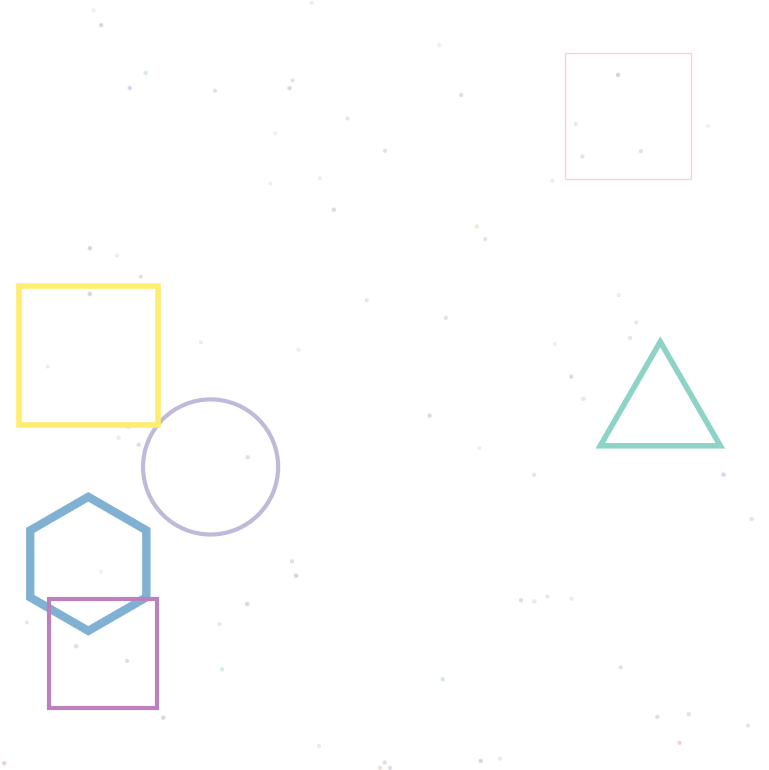[{"shape": "triangle", "thickness": 2, "radius": 0.45, "center": [0.858, 0.466]}, {"shape": "circle", "thickness": 1.5, "radius": 0.44, "center": [0.273, 0.394]}, {"shape": "hexagon", "thickness": 3, "radius": 0.44, "center": [0.115, 0.268]}, {"shape": "square", "thickness": 0.5, "radius": 0.41, "center": [0.816, 0.849]}, {"shape": "square", "thickness": 1.5, "radius": 0.35, "center": [0.134, 0.151]}, {"shape": "square", "thickness": 2, "radius": 0.45, "center": [0.114, 0.539]}]